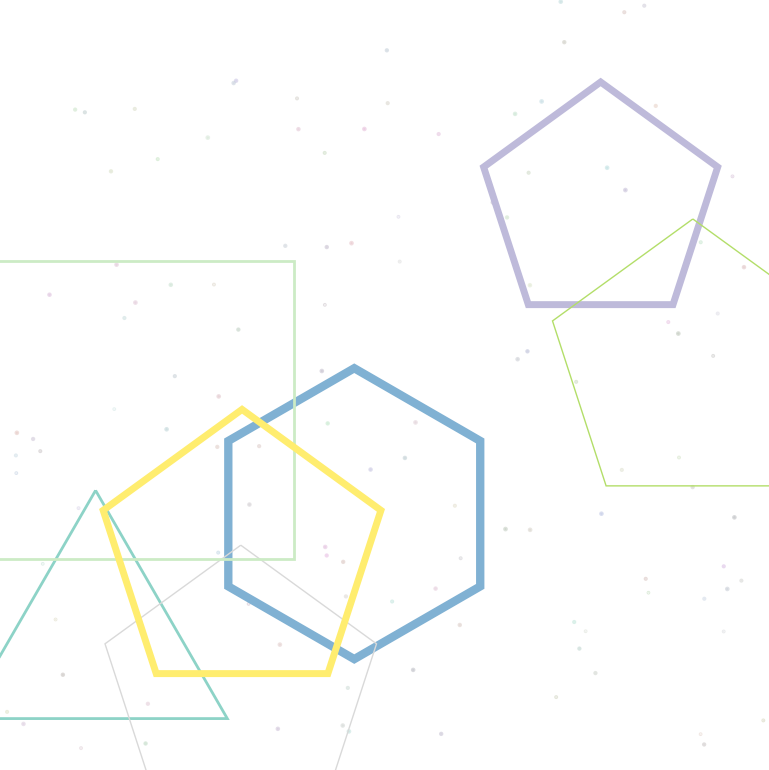[{"shape": "triangle", "thickness": 1, "radius": 0.99, "center": [0.124, 0.166]}, {"shape": "pentagon", "thickness": 2.5, "radius": 0.8, "center": [0.78, 0.734]}, {"shape": "hexagon", "thickness": 3, "radius": 0.94, "center": [0.46, 0.333]}, {"shape": "pentagon", "thickness": 0.5, "radius": 0.96, "center": [0.9, 0.524]}, {"shape": "pentagon", "thickness": 0.5, "radius": 0.93, "center": [0.313, 0.107]}, {"shape": "square", "thickness": 1, "radius": 0.97, "center": [0.188, 0.468]}, {"shape": "pentagon", "thickness": 2.5, "radius": 0.95, "center": [0.314, 0.279]}]